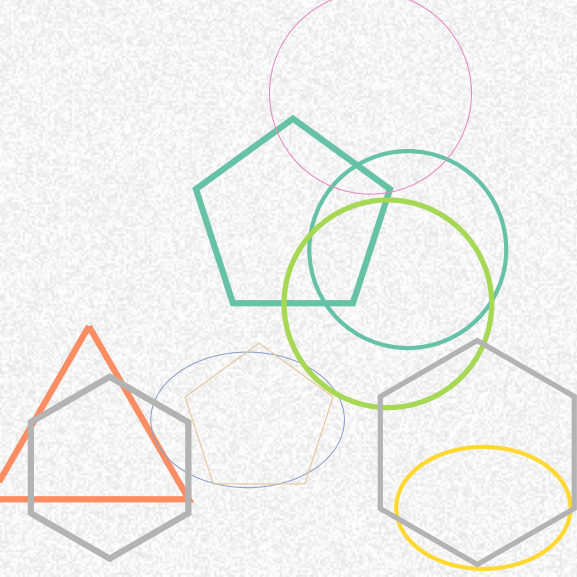[{"shape": "pentagon", "thickness": 3, "radius": 0.88, "center": [0.507, 0.617]}, {"shape": "circle", "thickness": 2, "radius": 0.85, "center": [0.706, 0.567]}, {"shape": "triangle", "thickness": 3, "radius": 1.0, "center": [0.154, 0.234]}, {"shape": "oval", "thickness": 0.5, "radius": 0.84, "center": [0.429, 0.272]}, {"shape": "circle", "thickness": 0.5, "radius": 0.87, "center": [0.642, 0.838]}, {"shape": "circle", "thickness": 2.5, "radius": 0.9, "center": [0.672, 0.473]}, {"shape": "oval", "thickness": 2, "radius": 0.75, "center": [0.837, 0.12]}, {"shape": "pentagon", "thickness": 0.5, "radius": 0.67, "center": [0.449, 0.27]}, {"shape": "hexagon", "thickness": 3, "radius": 0.79, "center": [0.19, 0.189]}, {"shape": "hexagon", "thickness": 2.5, "radius": 0.97, "center": [0.826, 0.215]}]